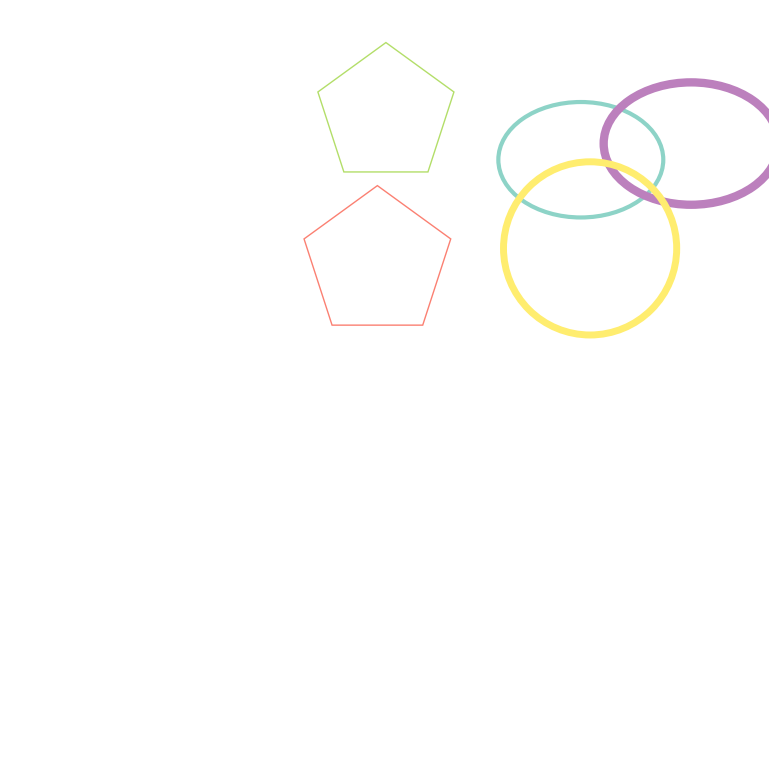[{"shape": "oval", "thickness": 1.5, "radius": 0.54, "center": [0.754, 0.793]}, {"shape": "pentagon", "thickness": 0.5, "radius": 0.5, "center": [0.49, 0.659]}, {"shape": "pentagon", "thickness": 0.5, "radius": 0.46, "center": [0.501, 0.852]}, {"shape": "oval", "thickness": 3, "radius": 0.57, "center": [0.898, 0.814]}, {"shape": "circle", "thickness": 2.5, "radius": 0.56, "center": [0.766, 0.677]}]